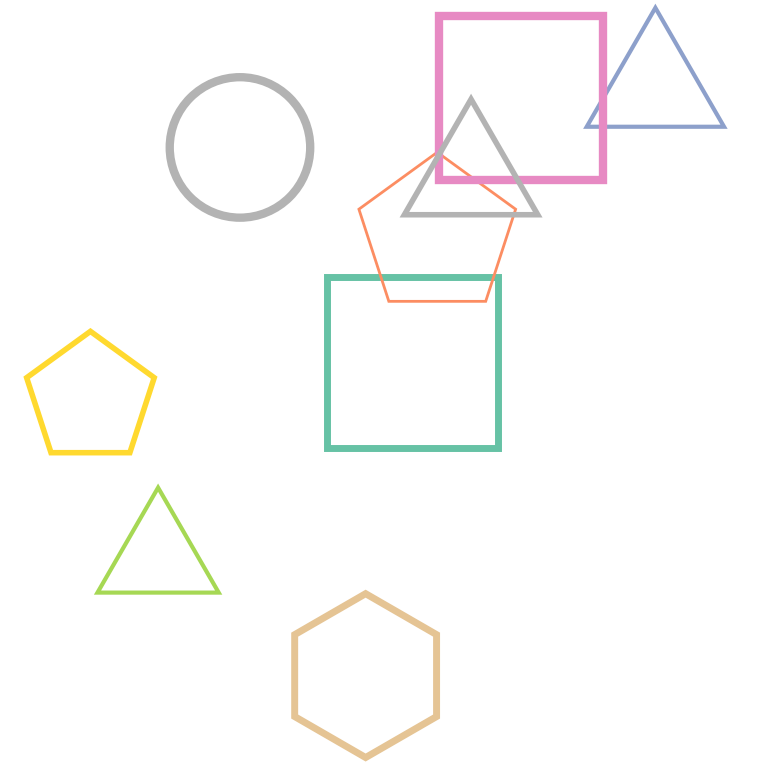[{"shape": "square", "thickness": 2.5, "radius": 0.55, "center": [0.536, 0.529]}, {"shape": "pentagon", "thickness": 1, "radius": 0.54, "center": [0.568, 0.695]}, {"shape": "triangle", "thickness": 1.5, "radius": 0.51, "center": [0.851, 0.887]}, {"shape": "square", "thickness": 3, "radius": 0.53, "center": [0.676, 0.873]}, {"shape": "triangle", "thickness": 1.5, "radius": 0.45, "center": [0.205, 0.276]}, {"shape": "pentagon", "thickness": 2, "radius": 0.44, "center": [0.117, 0.483]}, {"shape": "hexagon", "thickness": 2.5, "radius": 0.53, "center": [0.475, 0.123]}, {"shape": "circle", "thickness": 3, "radius": 0.46, "center": [0.312, 0.809]}, {"shape": "triangle", "thickness": 2, "radius": 0.5, "center": [0.612, 0.771]}]